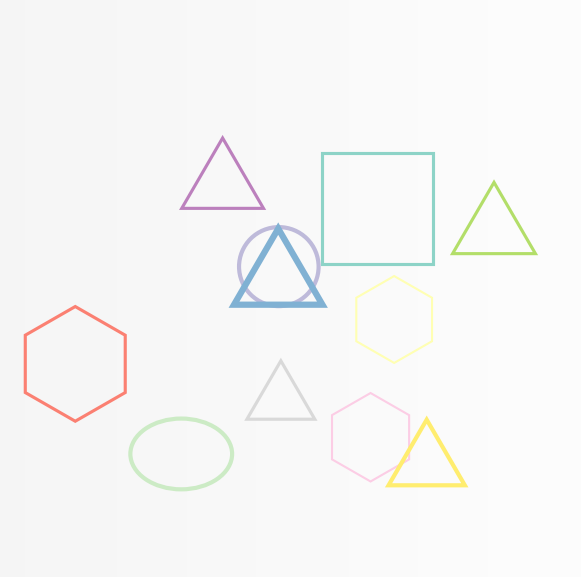[{"shape": "square", "thickness": 1.5, "radius": 0.48, "center": [0.65, 0.638]}, {"shape": "hexagon", "thickness": 1, "radius": 0.38, "center": [0.678, 0.446]}, {"shape": "circle", "thickness": 2, "radius": 0.34, "center": [0.48, 0.537]}, {"shape": "hexagon", "thickness": 1.5, "radius": 0.5, "center": [0.129, 0.369]}, {"shape": "triangle", "thickness": 3, "radius": 0.44, "center": [0.479, 0.515]}, {"shape": "triangle", "thickness": 1.5, "radius": 0.41, "center": [0.85, 0.601]}, {"shape": "hexagon", "thickness": 1, "radius": 0.38, "center": [0.638, 0.242]}, {"shape": "triangle", "thickness": 1.5, "radius": 0.34, "center": [0.483, 0.307]}, {"shape": "triangle", "thickness": 1.5, "radius": 0.41, "center": [0.383, 0.679]}, {"shape": "oval", "thickness": 2, "radius": 0.44, "center": [0.312, 0.213]}, {"shape": "triangle", "thickness": 2, "radius": 0.38, "center": [0.734, 0.197]}]